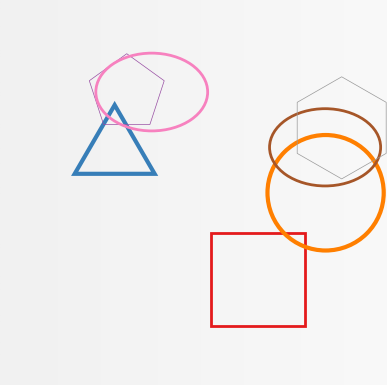[{"shape": "square", "thickness": 2, "radius": 0.61, "center": [0.666, 0.275]}, {"shape": "triangle", "thickness": 3, "radius": 0.6, "center": [0.296, 0.608]}, {"shape": "pentagon", "thickness": 0.5, "radius": 0.51, "center": [0.327, 0.759]}, {"shape": "circle", "thickness": 3, "radius": 0.75, "center": [0.84, 0.499]}, {"shape": "oval", "thickness": 2, "radius": 0.72, "center": [0.839, 0.617]}, {"shape": "oval", "thickness": 2, "radius": 0.72, "center": [0.392, 0.761]}, {"shape": "hexagon", "thickness": 0.5, "radius": 0.66, "center": [0.882, 0.668]}]